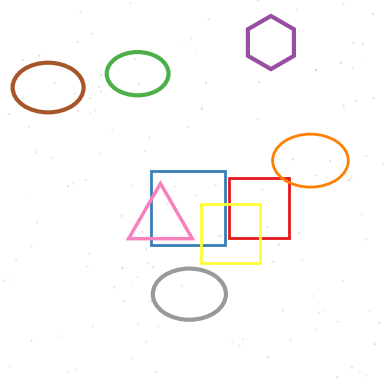[{"shape": "square", "thickness": 2, "radius": 0.38, "center": [0.673, 0.46]}, {"shape": "square", "thickness": 2, "radius": 0.48, "center": [0.488, 0.46]}, {"shape": "oval", "thickness": 3, "radius": 0.4, "center": [0.357, 0.809]}, {"shape": "hexagon", "thickness": 3, "radius": 0.35, "center": [0.704, 0.889]}, {"shape": "oval", "thickness": 2, "radius": 0.49, "center": [0.806, 0.583]}, {"shape": "square", "thickness": 2, "radius": 0.39, "center": [0.599, 0.393]}, {"shape": "oval", "thickness": 3, "radius": 0.46, "center": [0.125, 0.773]}, {"shape": "triangle", "thickness": 2.5, "radius": 0.48, "center": [0.417, 0.428]}, {"shape": "oval", "thickness": 3, "radius": 0.47, "center": [0.492, 0.236]}]